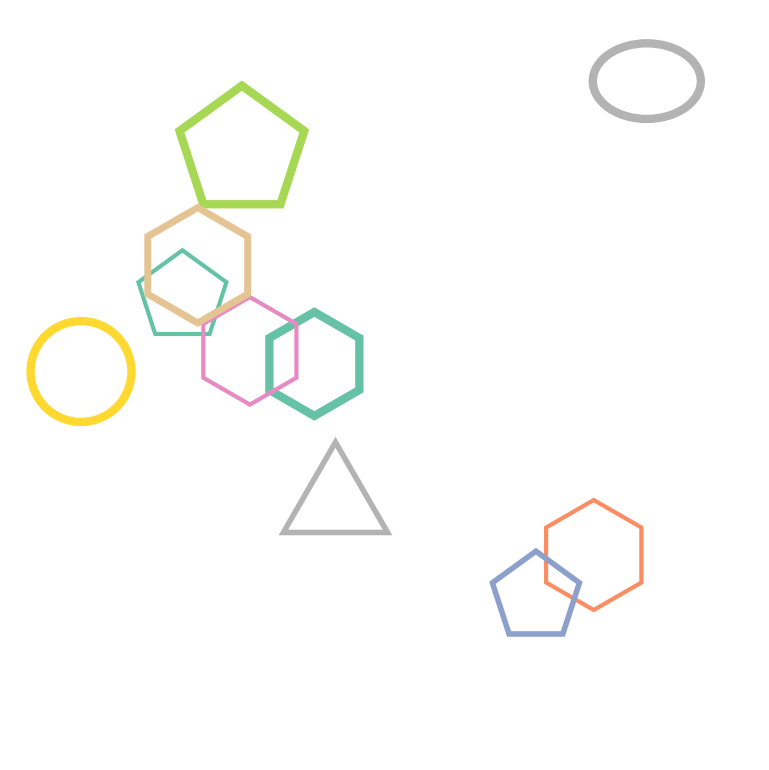[{"shape": "hexagon", "thickness": 3, "radius": 0.34, "center": [0.408, 0.527]}, {"shape": "pentagon", "thickness": 1.5, "radius": 0.3, "center": [0.237, 0.615]}, {"shape": "hexagon", "thickness": 1.5, "radius": 0.36, "center": [0.771, 0.279]}, {"shape": "pentagon", "thickness": 2, "radius": 0.3, "center": [0.696, 0.225]}, {"shape": "hexagon", "thickness": 1.5, "radius": 0.35, "center": [0.325, 0.544]}, {"shape": "pentagon", "thickness": 3, "radius": 0.43, "center": [0.314, 0.804]}, {"shape": "circle", "thickness": 3, "radius": 0.33, "center": [0.105, 0.517]}, {"shape": "hexagon", "thickness": 2.5, "radius": 0.37, "center": [0.257, 0.655]}, {"shape": "oval", "thickness": 3, "radius": 0.35, "center": [0.84, 0.895]}, {"shape": "triangle", "thickness": 2, "radius": 0.39, "center": [0.436, 0.348]}]